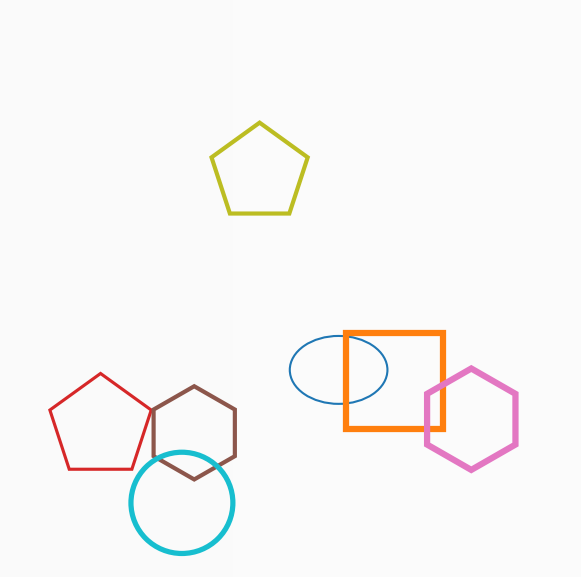[{"shape": "oval", "thickness": 1, "radius": 0.42, "center": [0.583, 0.359]}, {"shape": "square", "thickness": 3, "radius": 0.41, "center": [0.679, 0.34]}, {"shape": "pentagon", "thickness": 1.5, "radius": 0.46, "center": [0.173, 0.261]}, {"shape": "hexagon", "thickness": 2, "radius": 0.4, "center": [0.334, 0.25]}, {"shape": "hexagon", "thickness": 3, "radius": 0.44, "center": [0.811, 0.273]}, {"shape": "pentagon", "thickness": 2, "radius": 0.43, "center": [0.447, 0.7]}, {"shape": "circle", "thickness": 2.5, "radius": 0.44, "center": [0.313, 0.128]}]